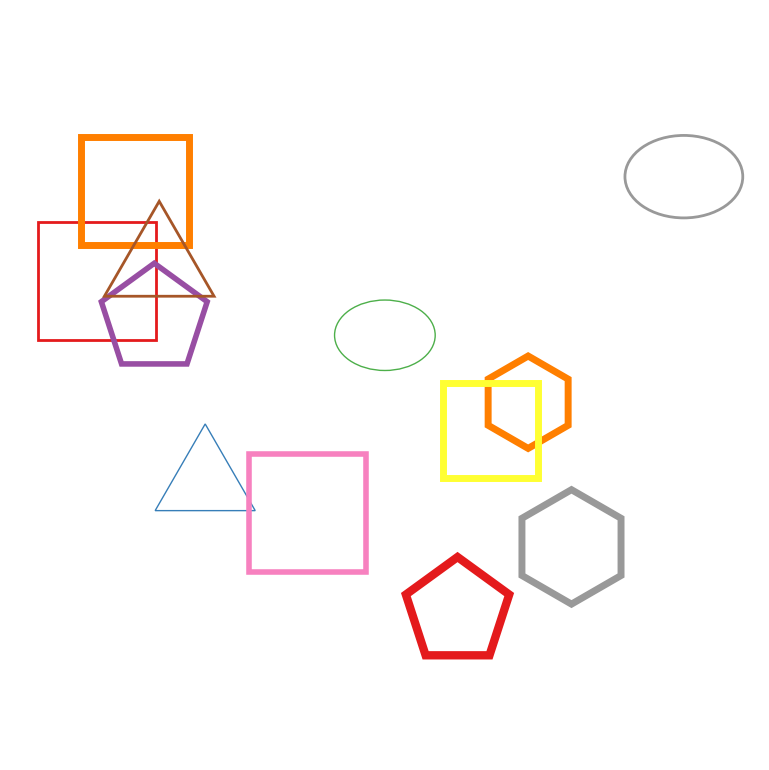[{"shape": "square", "thickness": 1, "radius": 0.38, "center": [0.126, 0.635]}, {"shape": "pentagon", "thickness": 3, "radius": 0.35, "center": [0.594, 0.206]}, {"shape": "triangle", "thickness": 0.5, "radius": 0.38, "center": [0.266, 0.374]}, {"shape": "oval", "thickness": 0.5, "radius": 0.33, "center": [0.5, 0.565]}, {"shape": "pentagon", "thickness": 2, "radius": 0.36, "center": [0.2, 0.586]}, {"shape": "hexagon", "thickness": 2.5, "radius": 0.3, "center": [0.686, 0.478]}, {"shape": "square", "thickness": 2.5, "radius": 0.35, "center": [0.175, 0.752]}, {"shape": "square", "thickness": 2.5, "radius": 0.31, "center": [0.637, 0.441]}, {"shape": "triangle", "thickness": 1, "radius": 0.41, "center": [0.207, 0.656]}, {"shape": "square", "thickness": 2, "radius": 0.38, "center": [0.399, 0.334]}, {"shape": "oval", "thickness": 1, "radius": 0.38, "center": [0.888, 0.771]}, {"shape": "hexagon", "thickness": 2.5, "radius": 0.37, "center": [0.742, 0.29]}]